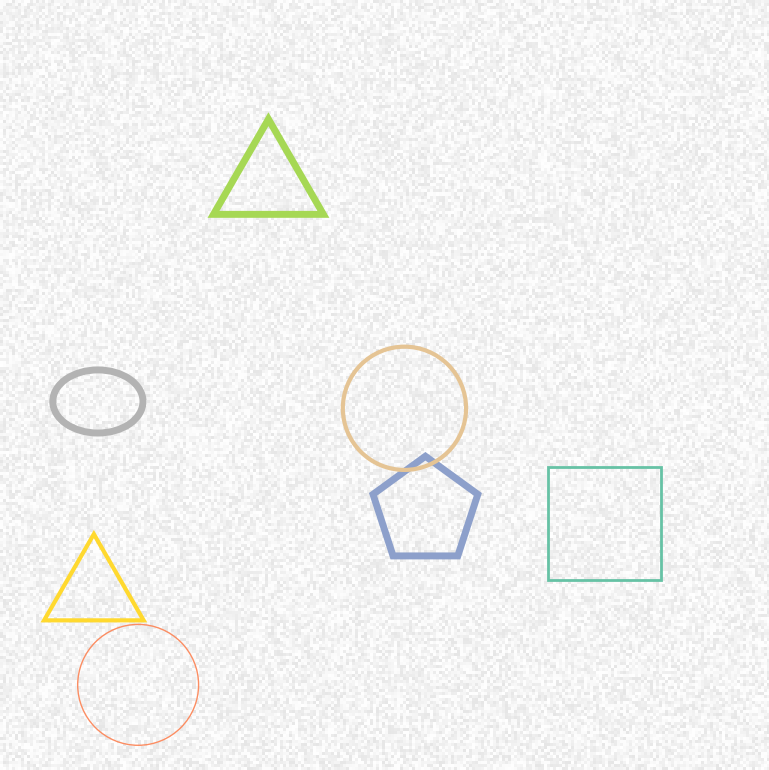[{"shape": "square", "thickness": 1, "radius": 0.37, "center": [0.786, 0.32]}, {"shape": "circle", "thickness": 0.5, "radius": 0.39, "center": [0.179, 0.111]}, {"shape": "pentagon", "thickness": 2.5, "radius": 0.36, "center": [0.552, 0.336]}, {"shape": "triangle", "thickness": 2.5, "radius": 0.41, "center": [0.349, 0.763]}, {"shape": "triangle", "thickness": 1.5, "radius": 0.37, "center": [0.122, 0.232]}, {"shape": "circle", "thickness": 1.5, "radius": 0.4, "center": [0.525, 0.47]}, {"shape": "oval", "thickness": 2.5, "radius": 0.29, "center": [0.127, 0.479]}]